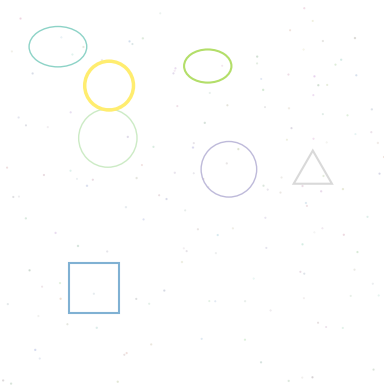[{"shape": "oval", "thickness": 1, "radius": 0.37, "center": [0.15, 0.879]}, {"shape": "circle", "thickness": 1, "radius": 0.36, "center": [0.595, 0.56]}, {"shape": "square", "thickness": 1.5, "radius": 0.32, "center": [0.244, 0.251]}, {"shape": "oval", "thickness": 1.5, "radius": 0.31, "center": [0.54, 0.828]}, {"shape": "triangle", "thickness": 1.5, "radius": 0.29, "center": [0.812, 0.551]}, {"shape": "circle", "thickness": 1, "radius": 0.38, "center": [0.28, 0.641]}, {"shape": "circle", "thickness": 2.5, "radius": 0.32, "center": [0.283, 0.778]}]